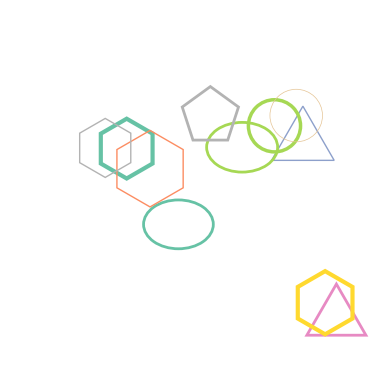[{"shape": "hexagon", "thickness": 3, "radius": 0.39, "center": [0.329, 0.614]}, {"shape": "oval", "thickness": 2, "radius": 0.45, "center": [0.463, 0.417]}, {"shape": "hexagon", "thickness": 1, "radius": 0.5, "center": [0.39, 0.562]}, {"shape": "triangle", "thickness": 1, "radius": 0.47, "center": [0.787, 0.63]}, {"shape": "triangle", "thickness": 2, "radius": 0.44, "center": [0.874, 0.174]}, {"shape": "oval", "thickness": 2, "radius": 0.46, "center": [0.629, 0.618]}, {"shape": "circle", "thickness": 2.5, "radius": 0.34, "center": [0.713, 0.673]}, {"shape": "hexagon", "thickness": 3, "radius": 0.41, "center": [0.845, 0.214]}, {"shape": "circle", "thickness": 0.5, "radius": 0.34, "center": [0.769, 0.7]}, {"shape": "hexagon", "thickness": 1, "radius": 0.38, "center": [0.273, 0.616]}, {"shape": "pentagon", "thickness": 2, "radius": 0.38, "center": [0.546, 0.698]}]